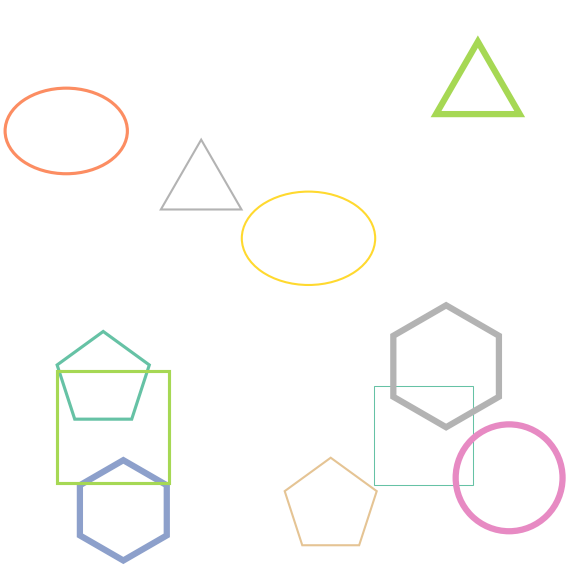[{"shape": "square", "thickness": 0.5, "radius": 0.43, "center": [0.733, 0.245]}, {"shape": "pentagon", "thickness": 1.5, "radius": 0.42, "center": [0.179, 0.341]}, {"shape": "oval", "thickness": 1.5, "radius": 0.53, "center": [0.115, 0.772]}, {"shape": "hexagon", "thickness": 3, "radius": 0.43, "center": [0.214, 0.115]}, {"shape": "circle", "thickness": 3, "radius": 0.46, "center": [0.882, 0.172]}, {"shape": "triangle", "thickness": 3, "radius": 0.42, "center": [0.827, 0.843]}, {"shape": "square", "thickness": 1.5, "radius": 0.49, "center": [0.195, 0.26]}, {"shape": "oval", "thickness": 1, "radius": 0.58, "center": [0.534, 0.587]}, {"shape": "pentagon", "thickness": 1, "radius": 0.42, "center": [0.573, 0.123]}, {"shape": "triangle", "thickness": 1, "radius": 0.4, "center": [0.348, 0.677]}, {"shape": "hexagon", "thickness": 3, "radius": 0.53, "center": [0.773, 0.365]}]